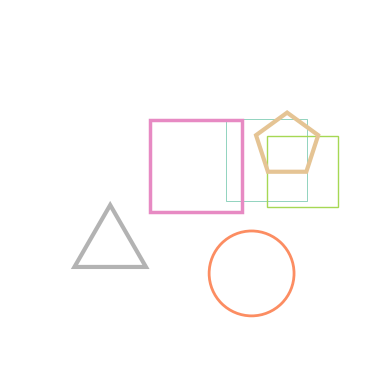[{"shape": "square", "thickness": 0.5, "radius": 0.53, "center": [0.692, 0.585]}, {"shape": "circle", "thickness": 2, "radius": 0.55, "center": [0.653, 0.29]}, {"shape": "square", "thickness": 2.5, "radius": 0.59, "center": [0.509, 0.569]}, {"shape": "square", "thickness": 1, "radius": 0.46, "center": [0.785, 0.555]}, {"shape": "pentagon", "thickness": 3, "radius": 0.42, "center": [0.746, 0.623]}, {"shape": "triangle", "thickness": 3, "radius": 0.54, "center": [0.286, 0.36]}]